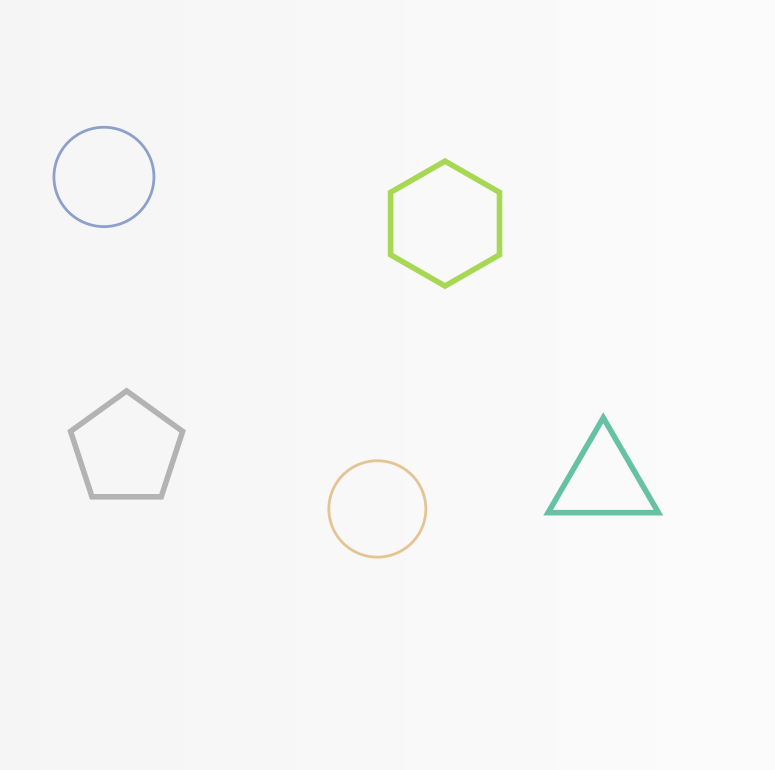[{"shape": "triangle", "thickness": 2, "radius": 0.41, "center": [0.778, 0.375]}, {"shape": "circle", "thickness": 1, "radius": 0.32, "center": [0.134, 0.77]}, {"shape": "hexagon", "thickness": 2, "radius": 0.41, "center": [0.574, 0.71]}, {"shape": "circle", "thickness": 1, "radius": 0.31, "center": [0.487, 0.339]}, {"shape": "pentagon", "thickness": 2, "radius": 0.38, "center": [0.163, 0.416]}]